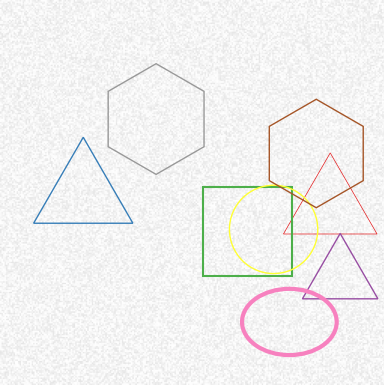[{"shape": "triangle", "thickness": 0.5, "radius": 0.7, "center": [0.858, 0.462]}, {"shape": "triangle", "thickness": 1, "radius": 0.74, "center": [0.216, 0.495]}, {"shape": "square", "thickness": 1.5, "radius": 0.58, "center": [0.643, 0.399]}, {"shape": "triangle", "thickness": 1, "radius": 0.57, "center": [0.884, 0.28]}, {"shape": "circle", "thickness": 1, "radius": 0.57, "center": [0.711, 0.404]}, {"shape": "hexagon", "thickness": 1, "radius": 0.7, "center": [0.821, 0.601]}, {"shape": "oval", "thickness": 3, "radius": 0.61, "center": [0.752, 0.164]}, {"shape": "hexagon", "thickness": 1, "radius": 0.72, "center": [0.405, 0.691]}]